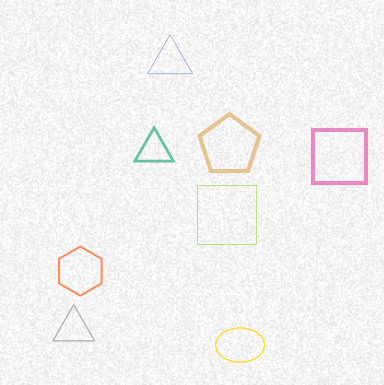[{"shape": "triangle", "thickness": 2, "radius": 0.29, "center": [0.4, 0.61]}, {"shape": "hexagon", "thickness": 1.5, "radius": 0.32, "center": [0.209, 0.296]}, {"shape": "triangle", "thickness": 0.5, "radius": 0.34, "center": [0.442, 0.842]}, {"shape": "square", "thickness": 3, "radius": 0.34, "center": [0.882, 0.592]}, {"shape": "square", "thickness": 0.5, "radius": 0.38, "center": [0.588, 0.443]}, {"shape": "oval", "thickness": 1, "radius": 0.32, "center": [0.624, 0.104]}, {"shape": "pentagon", "thickness": 3, "radius": 0.41, "center": [0.596, 0.622]}, {"shape": "triangle", "thickness": 1, "radius": 0.31, "center": [0.192, 0.146]}]